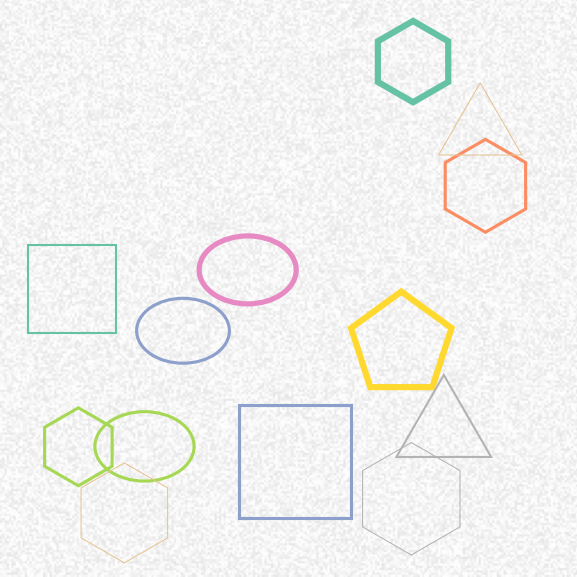[{"shape": "hexagon", "thickness": 3, "radius": 0.35, "center": [0.715, 0.892]}, {"shape": "square", "thickness": 1, "radius": 0.38, "center": [0.124, 0.498]}, {"shape": "hexagon", "thickness": 1.5, "radius": 0.4, "center": [0.841, 0.677]}, {"shape": "square", "thickness": 1.5, "radius": 0.49, "center": [0.511, 0.2]}, {"shape": "oval", "thickness": 1.5, "radius": 0.4, "center": [0.317, 0.426]}, {"shape": "oval", "thickness": 2.5, "radius": 0.42, "center": [0.429, 0.532]}, {"shape": "oval", "thickness": 1.5, "radius": 0.43, "center": [0.25, 0.226]}, {"shape": "hexagon", "thickness": 1.5, "radius": 0.34, "center": [0.136, 0.226]}, {"shape": "pentagon", "thickness": 3, "radius": 0.46, "center": [0.695, 0.403]}, {"shape": "triangle", "thickness": 0.5, "radius": 0.42, "center": [0.832, 0.772]}, {"shape": "hexagon", "thickness": 0.5, "radius": 0.43, "center": [0.215, 0.111]}, {"shape": "hexagon", "thickness": 0.5, "radius": 0.49, "center": [0.712, 0.136]}, {"shape": "triangle", "thickness": 1, "radius": 0.47, "center": [0.768, 0.255]}]